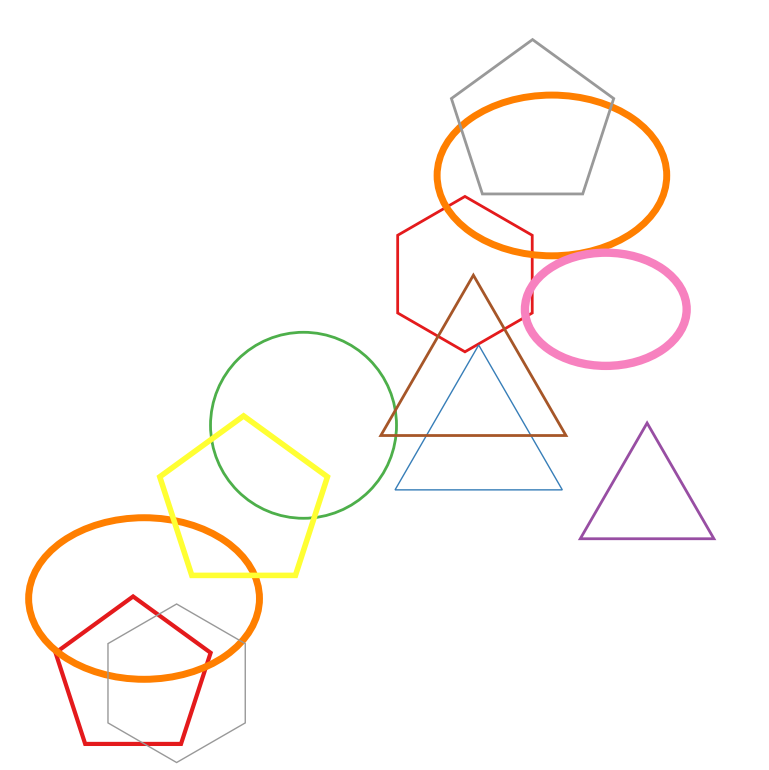[{"shape": "hexagon", "thickness": 1, "radius": 0.5, "center": [0.604, 0.644]}, {"shape": "pentagon", "thickness": 1.5, "radius": 0.53, "center": [0.173, 0.12]}, {"shape": "triangle", "thickness": 0.5, "radius": 0.63, "center": [0.622, 0.427]}, {"shape": "circle", "thickness": 1, "radius": 0.6, "center": [0.394, 0.448]}, {"shape": "triangle", "thickness": 1, "radius": 0.5, "center": [0.84, 0.35]}, {"shape": "oval", "thickness": 2.5, "radius": 0.75, "center": [0.717, 0.772]}, {"shape": "oval", "thickness": 2.5, "radius": 0.75, "center": [0.187, 0.223]}, {"shape": "pentagon", "thickness": 2, "radius": 0.57, "center": [0.316, 0.345]}, {"shape": "triangle", "thickness": 1, "radius": 0.69, "center": [0.615, 0.504]}, {"shape": "oval", "thickness": 3, "radius": 0.53, "center": [0.787, 0.598]}, {"shape": "hexagon", "thickness": 0.5, "radius": 0.51, "center": [0.229, 0.113]}, {"shape": "pentagon", "thickness": 1, "radius": 0.55, "center": [0.692, 0.838]}]